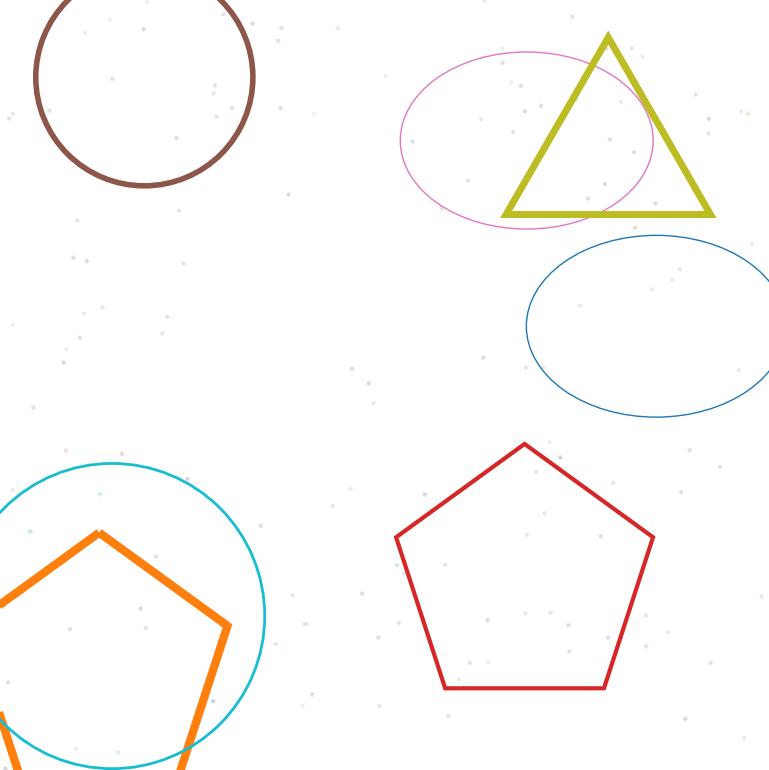[{"shape": "oval", "thickness": 0.5, "radius": 0.84, "center": [0.852, 0.576]}, {"shape": "pentagon", "thickness": 3, "radius": 0.88, "center": [0.129, 0.133]}, {"shape": "pentagon", "thickness": 1.5, "radius": 0.88, "center": [0.681, 0.248]}, {"shape": "circle", "thickness": 2, "radius": 0.7, "center": [0.187, 0.9]}, {"shape": "oval", "thickness": 0.5, "radius": 0.82, "center": [0.684, 0.818]}, {"shape": "triangle", "thickness": 2.5, "radius": 0.77, "center": [0.79, 0.798]}, {"shape": "circle", "thickness": 1, "radius": 0.99, "center": [0.146, 0.2]}]